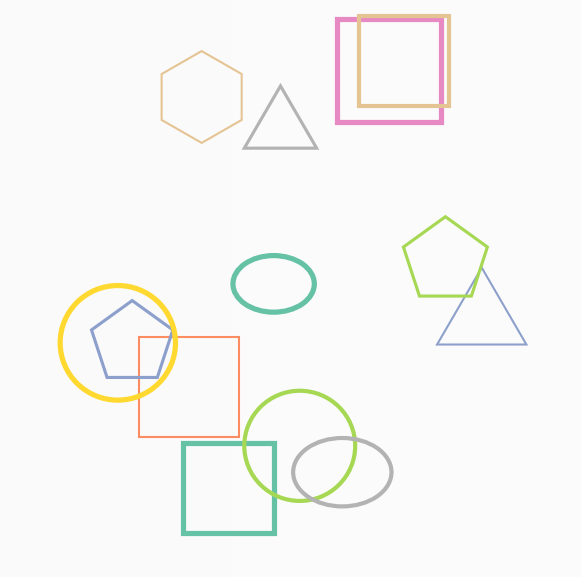[{"shape": "oval", "thickness": 2.5, "radius": 0.35, "center": [0.471, 0.508]}, {"shape": "square", "thickness": 2.5, "radius": 0.39, "center": [0.393, 0.154]}, {"shape": "square", "thickness": 1, "radius": 0.43, "center": [0.325, 0.329]}, {"shape": "triangle", "thickness": 1, "radius": 0.44, "center": [0.829, 0.447]}, {"shape": "pentagon", "thickness": 1.5, "radius": 0.37, "center": [0.227, 0.405]}, {"shape": "square", "thickness": 2.5, "radius": 0.45, "center": [0.67, 0.877]}, {"shape": "circle", "thickness": 2, "radius": 0.48, "center": [0.516, 0.227]}, {"shape": "pentagon", "thickness": 1.5, "radius": 0.38, "center": [0.766, 0.548]}, {"shape": "circle", "thickness": 2.5, "radius": 0.5, "center": [0.203, 0.405]}, {"shape": "hexagon", "thickness": 1, "radius": 0.4, "center": [0.347, 0.831]}, {"shape": "square", "thickness": 2, "radius": 0.39, "center": [0.695, 0.894]}, {"shape": "oval", "thickness": 2, "radius": 0.42, "center": [0.589, 0.181]}, {"shape": "triangle", "thickness": 1.5, "radius": 0.36, "center": [0.483, 0.778]}]